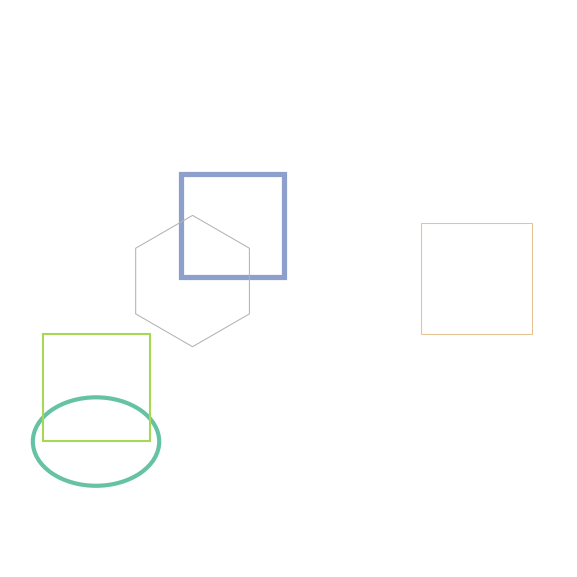[{"shape": "oval", "thickness": 2, "radius": 0.55, "center": [0.166, 0.235]}, {"shape": "square", "thickness": 2.5, "radius": 0.45, "center": [0.403, 0.608]}, {"shape": "square", "thickness": 1, "radius": 0.46, "center": [0.167, 0.328]}, {"shape": "square", "thickness": 0.5, "radius": 0.48, "center": [0.826, 0.517]}, {"shape": "hexagon", "thickness": 0.5, "radius": 0.57, "center": [0.333, 0.512]}]